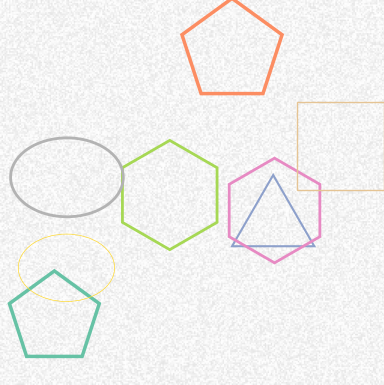[{"shape": "pentagon", "thickness": 2.5, "radius": 0.61, "center": [0.141, 0.174]}, {"shape": "pentagon", "thickness": 2.5, "radius": 0.68, "center": [0.603, 0.868]}, {"shape": "triangle", "thickness": 1.5, "radius": 0.62, "center": [0.71, 0.422]}, {"shape": "hexagon", "thickness": 2, "radius": 0.68, "center": [0.713, 0.453]}, {"shape": "hexagon", "thickness": 2, "radius": 0.71, "center": [0.441, 0.493]}, {"shape": "oval", "thickness": 0.5, "radius": 0.63, "center": [0.173, 0.304]}, {"shape": "square", "thickness": 1, "radius": 0.57, "center": [0.885, 0.621]}, {"shape": "oval", "thickness": 2, "radius": 0.73, "center": [0.174, 0.539]}]